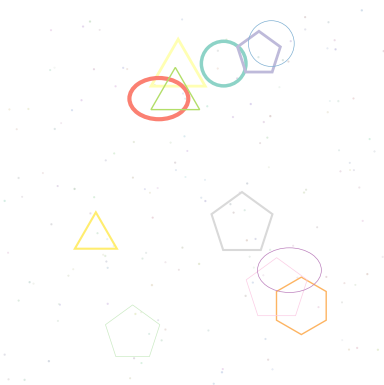[{"shape": "circle", "thickness": 2.5, "radius": 0.29, "center": [0.581, 0.835]}, {"shape": "triangle", "thickness": 2, "radius": 0.41, "center": [0.463, 0.817]}, {"shape": "pentagon", "thickness": 2, "radius": 0.29, "center": [0.673, 0.86]}, {"shape": "oval", "thickness": 3, "radius": 0.38, "center": [0.413, 0.744]}, {"shape": "circle", "thickness": 0.5, "radius": 0.3, "center": [0.705, 0.887]}, {"shape": "hexagon", "thickness": 1, "radius": 0.37, "center": [0.783, 0.206]}, {"shape": "triangle", "thickness": 1, "radius": 0.37, "center": [0.455, 0.752]}, {"shape": "pentagon", "thickness": 0.5, "radius": 0.42, "center": [0.719, 0.247]}, {"shape": "pentagon", "thickness": 1.5, "radius": 0.42, "center": [0.629, 0.418]}, {"shape": "oval", "thickness": 0.5, "radius": 0.41, "center": [0.752, 0.298]}, {"shape": "pentagon", "thickness": 0.5, "radius": 0.37, "center": [0.345, 0.134]}, {"shape": "triangle", "thickness": 1.5, "radius": 0.32, "center": [0.249, 0.386]}]